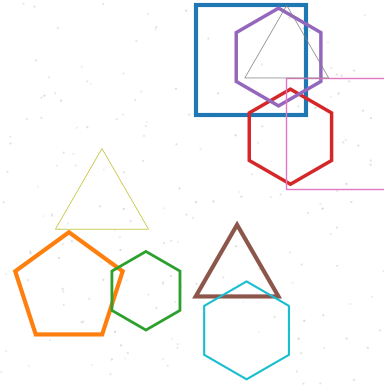[{"shape": "square", "thickness": 3, "radius": 0.72, "center": [0.651, 0.844]}, {"shape": "pentagon", "thickness": 3, "radius": 0.73, "center": [0.179, 0.25]}, {"shape": "hexagon", "thickness": 2, "radius": 0.51, "center": [0.379, 0.245]}, {"shape": "hexagon", "thickness": 2.5, "radius": 0.62, "center": [0.754, 0.645]}, {"shape": "hexagon", "thickness": 2.5, "radius": 0.63, "center": [0.724, 0.852]}, {"shape": "triangle", "thickness": 3, "radius": 0.62, "center": [0.616, 0.292]}, {"shape": "square", "thickness": 1, "radius": 0.72, "center": [0.888, 0.653]}, {"shape": "triangle", "thickness": 0.5, "radius": 0.63, "center": [0.745, 0.86]}, {"shape": "triangle", "thickness": 0.5, "radius": 0.7, "center": [0.265, 0.474]}, {"shape": "hexagon", "thickness": 1.5, "radius": 0.64, "center": [0.64, 0.142]}]